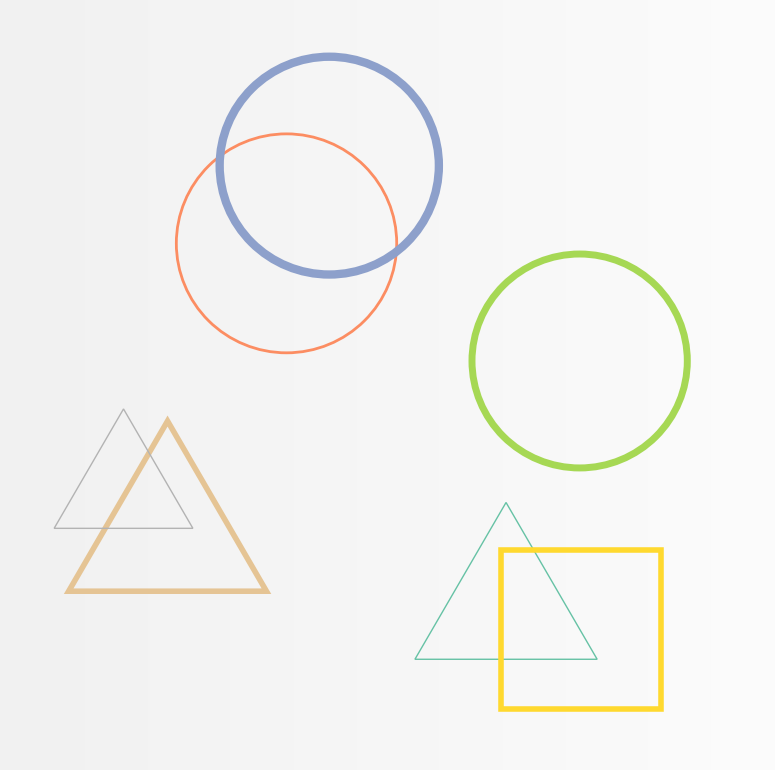[{"shape": "triangle", "thickness": 0.5, "radius": 0.68, "center": [0.653, 0.212]}, {"shape": "circle", "thickness": 1, "radius": 0.71, "center": [0.37, 0.684]}, {"shape": "circle", "thickness": 3, "radius": 0.71, "center": [0.425, 0.785]}, {"shape": "circle", "thickness": 2.5, "radius": 0.69, "center": [0.748, 0.531]}, {"shape": "square", "thickness": 2, "radius": 0.52, "center": [0.749, 0.182]}, {"shape": "triangle", "thickness": 2, "radius": 0.74, "center": [0.216, 0.306]}, {"shape": "triangle", "thickness": 0.5, "radius": 0.52, "center": [0.159, 0.366]}]